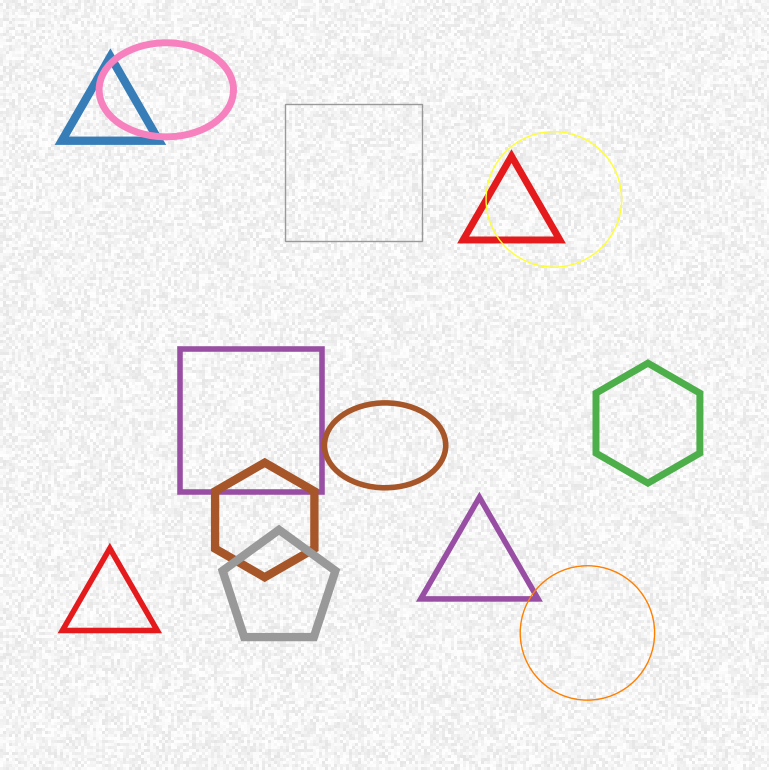[{"shape": "triangle", "thickness": 2.5, "radius": 0.36, "center": [0.664, 0.725]}, {"shape": "triangle", "thickness": 2, "radius": 0.36, "center": [0.143, 0.217]}, {"shape": "triangle", "thickness": 3, "radius": 0.36, "center": [0.143, 0.854]}, {"shape": "hexagon", "thickness": 2.5, "radius": 0.39, "center": [0.841, 0.45]}, {"shape": "square", "thickness": 2, "radius": 0.46, "center": [0.326, 0.454]}, {"shape": "triangle", "thickness": 2, "radius": 0.44, "center": [0.623, 0.266]}, {"shape": "circle", "thickness": 0.5, "radius": 0.44, "center": [0.763, 0.178]}, {"shape": "circle", "thickness": 0.5, "radius": 0.44, "center": [0.719, 0.741]}, {"shape": "oval", "thickness": 2, "radius": 0.39, "center": [0.5, 0.422]}, {"shape": "hexagon", "thickness": 3, "radius": 0.37, "center": [0.344, 0.325]}, {"shape": "oval", "thickness": 2.5, "radius": 0.44, "center": [0.216, 0.883]}, {"shape": "pentagon", "thickness": 3, "radius": 0.38, "center": [0.362, 0.235]}, {"shape": "square", "thickness": 0.5, "radius": 0.45, "center": [0.459, 0.776]}]